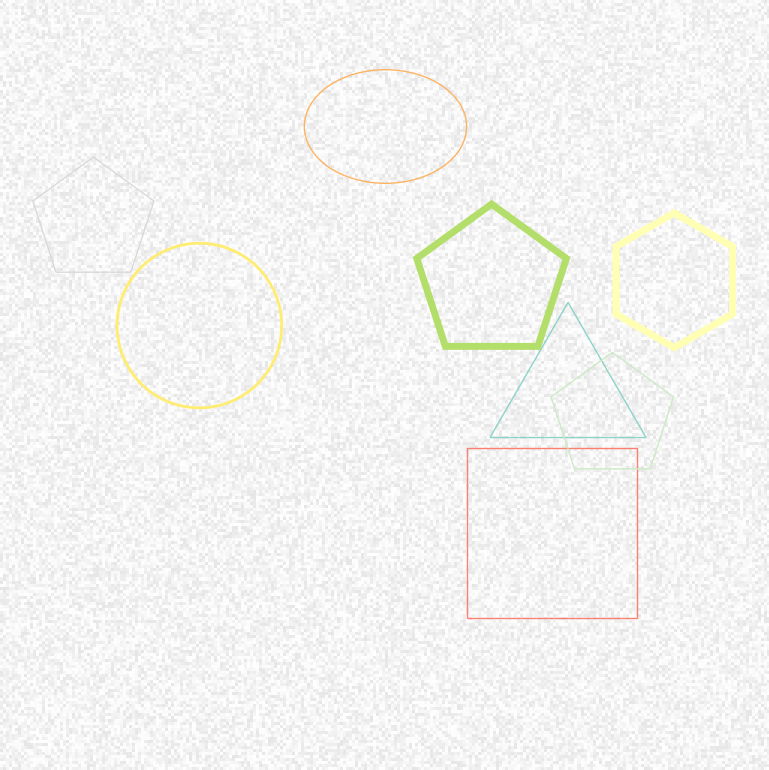[{"shape": "triangle", "thickness": 0.5, "radius": 0.59, "center": [0.738, 0.49]}, {"shape": "hexagon", "thickness": 2.5, "radius": 0.44, "center": [0.876, 0.636]}, {"shape": "square", "thickness": 0.5, "radius": 0.55, "center": [0.717, 0.308]}, {"shape": "oval", "thickness": 0.5, "radius": 0.53, "center": [0.501, 0.836]}, {"shape": "pentagon", "thickness": 2.5, "radius": 0.51, "center": [0.638, 0.633]}, {"shape": "pentagon", "thickness": 0.5, "radius": 0.41, "center": [0.121, 0.713]}, {"shape": "pentagon", "thickness": 0.5, "radius": 0.42, "center": [0.795, 0.459]}, {"shape": "circle", "thickness": 1, "radius": 0.53, "center": [0.259, 0.577]}]